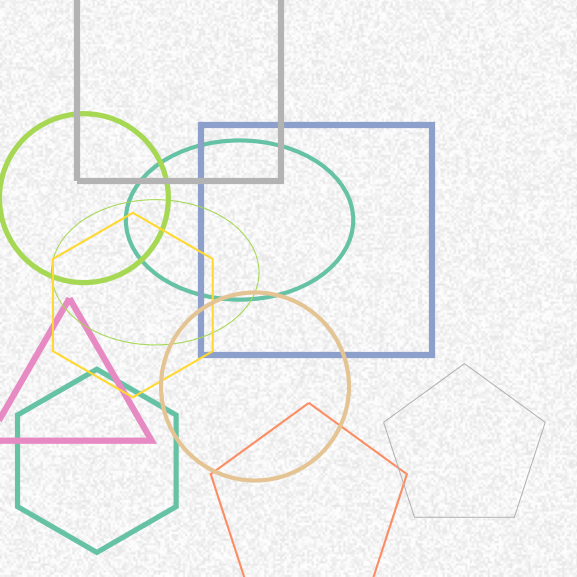[{"shape": "oval", "thickness": 2, "radius": 0.98, "center": [0.415, 0.618]}, {"shape": "hexagon", "thickness": 2.5, "radius": 0.79, "center": [0.168, 0.201]}, {"shape": "pentagon", "thickness": 1, "radius": 0.89, "center": [0.535, 0.123]}, {"shape": "square", "thickness": 3, "radius": 1.0, "center": [0.548, 0.584]}, {"shape": "triangle", "thickness": 3, "radius": 0.82, "center": [0.12, 0.318]}, {"shape": "oval", "thickness": 0.5, "radius": 0.9, "center": [0.269, 0.528]}, {"shape": "circle", "thickness": 2.5, "radius": 0.73, "center": [0.145, 0.656]}, {"shape": "hexagon", "thickness": 1, "radius": 0.8, "center": [0.23, 0.471]}, {"shape": "circle", "thickness": 2, "radius": 0.81, "center": [0.442, 0.33]}, {"shape": "square", "thickness": 3, "radius": 0.88, "center": [0.31, 0.863]}, {"shape": "pentagon", "thickness": 0.5, "radius": 0.74, "center": [0.804, 0.222]}]